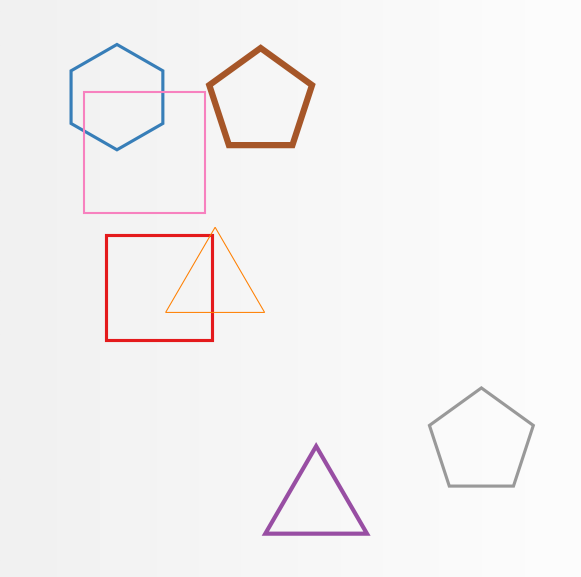[{"shape": "square", "thickness": 1.5, "radius": 0.45, "center": [0.274, 0.501]}, {"shape": "hexagon", "thickness": 1.5, "radius": 0.46, "center": [0.201, 0.831]}, {"shape": "triangle", "thickness": 2, "radius": 0.5, "center": [0.544, 0.126]}, {"shape": "triangle", "thickness": 0.5, "radius": 0.49, "center": [0.37, 0.507]}, {"shape": "pentagon", "thickness": 3, "radius": 0.46, "center": [0.448, 0.823]}, {"shape": "square", "thickness": 1, "radius": 0.52, "center": [0.249, 0.735]}, {"shape": "pentagon", "thickness": 1.5, "radius": 0.47, "center": [0.828, 0.233]}]